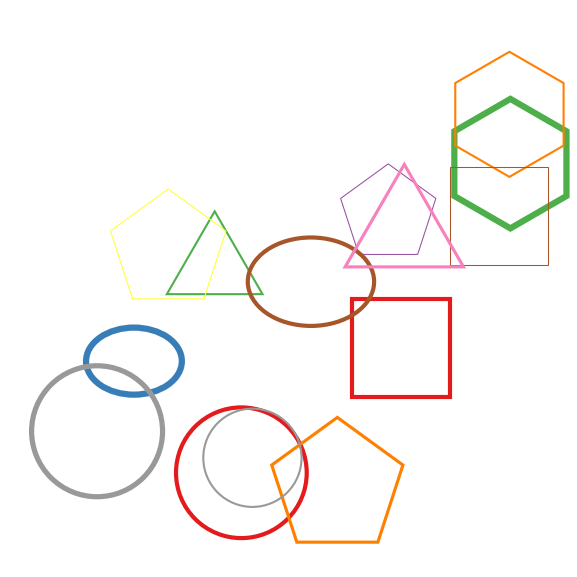[{"shape": "square", "thickness": 2, "radius": 0.43, "center": [0.694, 0.396]}, {"shape": "circle", "thickness": 2, "radius": 0.57, "center": [0.418, 0.181]}, {"shape": "oval", "thickness": 3, "radius": 0.41, "center": [0.232, 0.374]}, {"shape": "hexagon", "thickness": 3, "radius": 0.56, "center": [0.884, 0.716]}, {"shape": "triangle", "thickness": 1, "radius": 0.48, "center": [0.372, 0.538]}, {"shape": "pentagon", "thickness": 0.5, "radius": 0.43, "center": [0.672, 0.629]}, {"shape": "hexagon", "thickness": 1, "radius": 0.54, "center": [0.882, 0.801]}, {"shape": "pentagon", "thickness": 1.5, "radius": 0.6, "center": [0.584, 0.157]}, {"shape": "pentagon", "thickness": 0.5, "radius": 0.53, "center": [0.291, 0.567]}, {"shape": "oval", "thickness": 2, "radius": 0.55, "center": [0.538, 0.511]}, {"shape": "square", "thickness": 0.5, "radius": 0.42, "center": [0.864, 0.625]}, {"shape": "triangle", "thickness": 1.5, "radius": 0.59, "center": [0.7, 0.596]}, {"shape": "circle", "thickness": 1, "radius": 0.43, "center": [0.437, 0.206]}, {"shape": "circle", "thickness": 2.5, "radius": 0.57, "center": [0.168, 0.252]}]